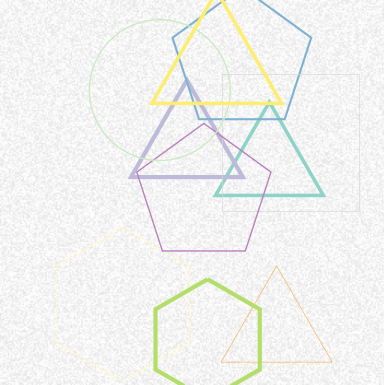[{"shape": "triangle", "thickness": 2.5, "radius": 0.81, "center": [0.7, 0.573]}, {"shape": "hexagon", "thickness": 0.5, "radius": 1.0, "center": [0.319, 0.209]}, {"shape": "triangle", "thickness": 3, "radius": 0.84, "center": [0.486, 0.624]}, {"shape": "pentagon", "thickness": 1.5, "radius": 0.95, "center": [0.628, 0.844]}, {"shape": "triangle", "thickness": 0.5, "radius": 0.83, "center": [0.719, 0.143]}, {"shape": "hexagon", "thickness": 3, "radius": 0.78, "center": [0.539, 0.118]}, {"shape": "square", "thickness": 0.5, "radius": 0.89, "center": [0.754, 0.63]}, {"shape": "pentagon", "thickness": 1, "radius": 0.92, "center": [0.53, 0.496]}, {"shape": "circle", "thickness": 1, "radius": 0.91, "center": [0.415, 0.766]}, {"shape": "triangle", "thickness": 2.5, "radius": 0.97, "center": [0.563, 0.829]}]